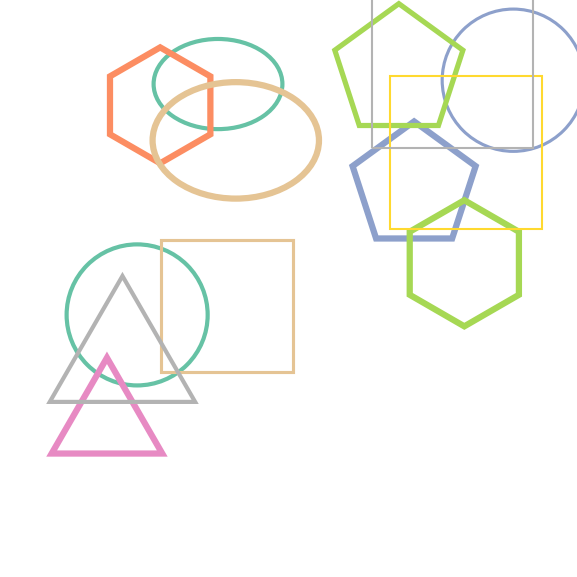[{"shape": "oval", "thickness": 2, "radius": 0.56, "center": [0.377, 0.854]}, {"shape": "circle", "thickness": 2, "radius": 0.61, "center": [0.237, 0.454]}, {"shape": "hexagon", "thickness": 3, "radius": 0.5, "center": [0.277, 0.817]}, {"shape": "circle", "thickness": 1.5, "radius": 0.62, "center": [0.889, 0.86]}, {"shape": "pentagon", "thickness": 3, "radius": 0.56, "center": [0.717, 0.677]}, {"shape": "triangle", "thickness": 3, "radius": 0.55, "center": [0.185, 0.269]}, {"shape": "pentagon", "thickness": 2.5, "radius": 0.58, "center": [0.691, 0.876]}, {"shape": "hexagon", "thickness": 3, "radius": 0.55, "center": [0.804, 0.543]}, {"shape": "square", "thickness": 1, "radius": 0.66, "center": [0.807, 0.735]}, {"shape": "oval", "thickness": 3, "radius": 0.72, "center": [0.408, 0.756]}, {"shape": "square", "thickness": 1.5, "radius": 0.57, "center": [0.394, 0.469]}, {"shape": "triangle", "thickness": 2, "radius": 0.73, "center": [0.212, 0.376]}, {"shape": "square", "thickness": 1, "radius": 0.7, "center": [0.784, 0.882]}]